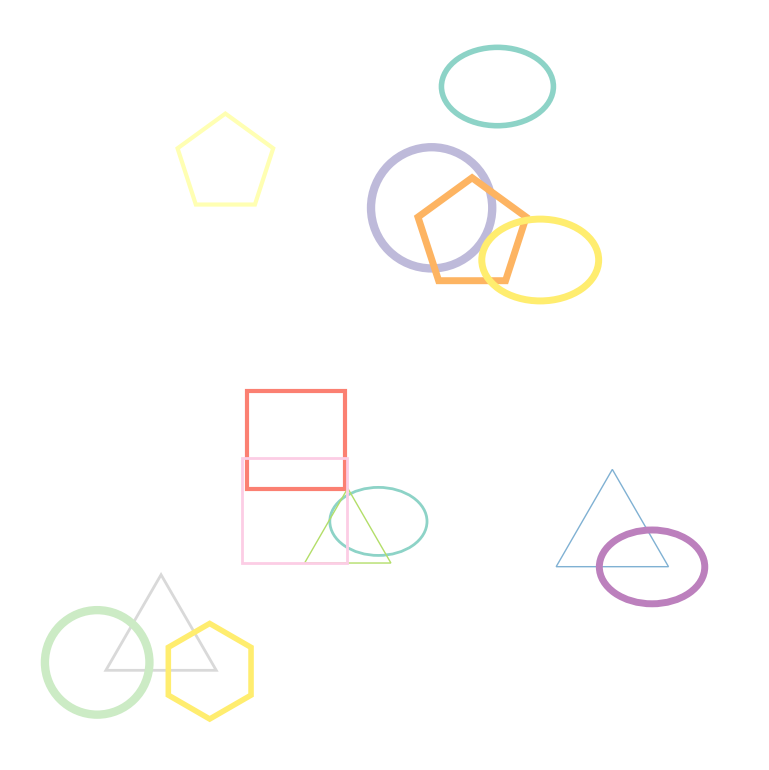[{"shape": "oval", "thickness": 1, "radius": 0.32, "center": [0.491, 0.323]}, {"shape": "oval", "thickness": 2, "radius": 0.36, "center": [0.646, 0.888]}, {"shape": "pentagon", "thickness": 1.5, "radius": 0.33, "center": [0.293, 0.787]}, {"shape": "circle", "thickness": 3, "radius": 0.39, "center": [0.561, 0.73]}, {"shape": "square", "thickness": 1.5, "radius": 0.32, "center": [0.385, 0.429]}, {"shape": "triangle", "thickness": 0.5, "radius": 0.42, "center": [0.795, 0.306]}, {"shape": "pentagon", "thickness": 2.5, "radius": 0.37, "center": [0.613, 0.695]}, {"shape": "triangle", "thickness": 0.5, "radius": 0.32, "center": [0.452, 0.301]}, {"shape": "square", "thickness": 1, "radius": 0.34, "center": [0.382, 0.337]}, {"shape": "triangle", "thickness": 1, "radius": 0.41, "center": [0.209, 0.171]}, {"shape": "oval", "thickness": 2.5, "radius": 0.34, "center": [0.847, 0.264]}, {"shape": "circle", "thickness": 3, "radius": 0.34, "center": [0.126, 0.14]}, {"shape": "oval", "thickness": 2.5, "radius": 0.38, "center": [0.702, 0.662]}, {"shape": "hexagon", "thickness": 2, "radius": 0.31, "center": [0.272, 0.128]}]